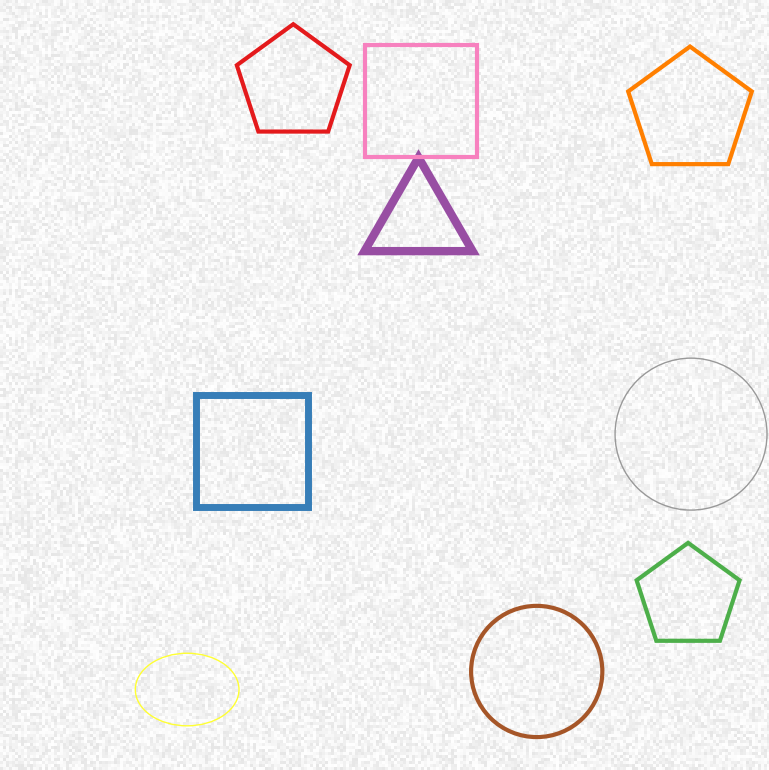[{"shape": "pentagon", "thickness": 1.5, "radius": 0.39, "center": [0.381, 0.891]}, {"shape": "square", "thickness": 2.5, "radius": 0.36, "center": [0.328, 0.414]}, {"shape": "pentagon", "thickness": 1.5, "radius": 0.35, "center": [0.894, 0.225]}, {"shape": "triangle", "thickness": 3, "radius": 0.41, "center": [0.544, 0.714]}, {"shape": "pentagon", "thickness": 1.5, "radius": 0.42, "center": [0.896, 0.855]}, {"shape": "oval", "thickness": 0.5, "radius": 0.34, "center": [0.243, 0.105]}, {"shape": "circle", "thickness": 1.5, "radius": 0.43, "center": [0.697, 0.128]}, {"shape": "square", "thickness": 1.5, "radius": 0.36, "center": [0.547, 0.869]}, {"shape": "circle", "thickness": 0.5, "radius": 0.49, "center": [0.897, 0.436]}]